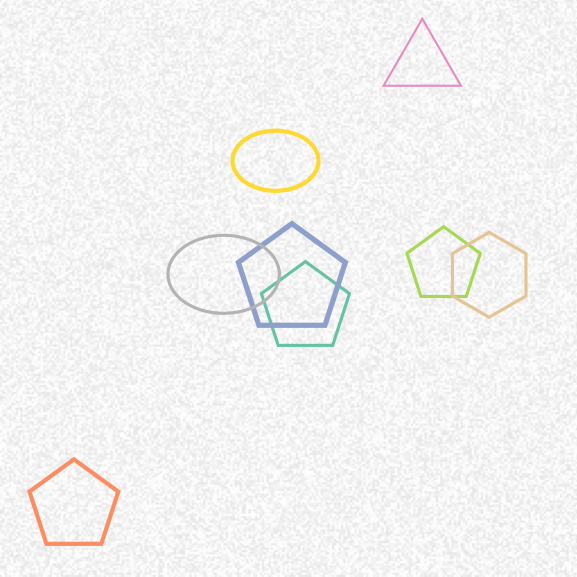[{"shape": "pentagon", "thickness": 1.5, "radius": 0.4, "center": [0.529, 0.466]}, {"shape": "pentagon", "thickness": 2, "radius": 0.4, "center": [0.128, 0.123]}, {"shape": "pentagon", "thickness": 2.5, "radius": 0.49, "center": [0.505, 0.515]}, {"shape": "triangle", "thickness": 1, "radius": 0.39, "center": [0.731, 0.889]}, {"shape": "pentagon", "thickness": 1.5, "radius": 0.33, "center": [0.768, 0.54]}, {"shape": "oval", "thickness": 2, "radius": 0.37, "center": [0.477, 0.721]}, {"shape": "hexagon", "thickness": 1.5, "radius": 0.37, "center": [0.847, 0.523]}, {"shape": "oval", "thickness": 1.5, "radius": 0.48, "center": [0.387, 0.524]}]